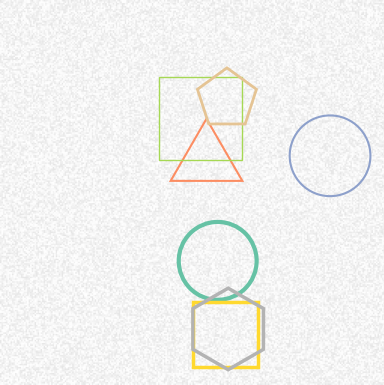[{"shape": "circle", "thickness": 3, "radius": 0.51, "center": [0.565, 0.322]}, {"shape": "triangle", "thickness": 1.5, "radius": 0.54, "center": [0.536, 0.584]}, {"shape": "circle", "thickness": 1.5, "radius": 0.52, "center": [0.857, 0.595]}, {"shape": "square", "thickness": 1, "radius": 0.54, "center": [0.521, 0.693]}, {"shape": "square", "thickness": 2.5, "radius": 0.42, "center": [0.586, 0.131]}, {"shape": "pentagon", "thickness": 2, "radius": 0.4, "center": [0.589, 0.743]}, {"shape": "hexagon", "thickness": 2.5, "radius": 0.53, "center": [0.593, 0.146]}]